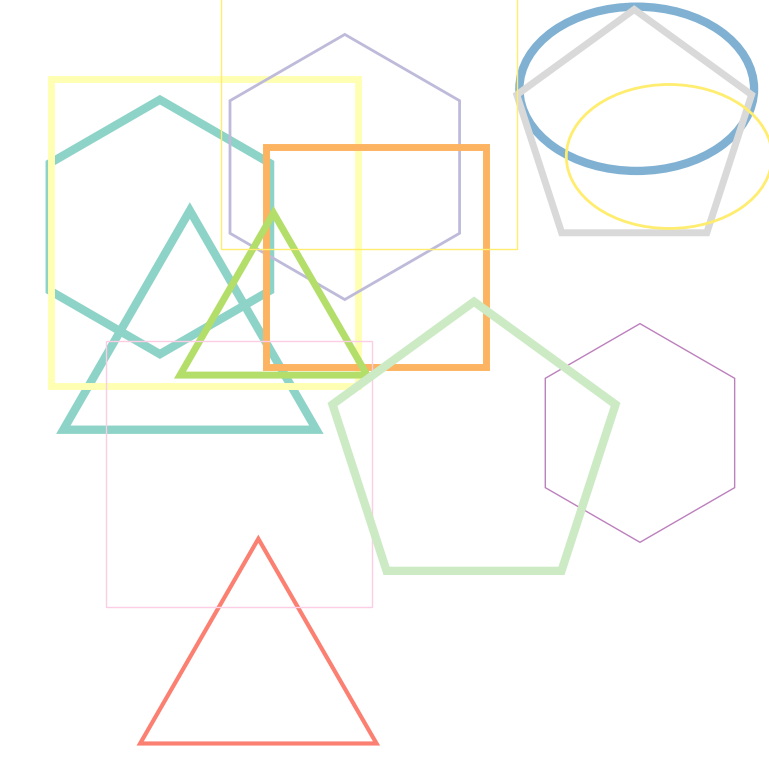[{"shape": "triangle", "thickness": 3, "radius": 0.95, "center": [0.247, 0.537]}, {"shape": "hexagon", "thickness": 3, "radius": 0.83, "center": [0.208, 0.705]}, {"shape": "square", "thickness": 2.5, "radius": 1.0, "center": [0.266, 0.698]}, {"shape": "hexagon", "thickness": 1, "radius": 0.86, "center": [0.448, 0.783]}, {"shape": "triangle", "thickness": 1.5, "radius": 0.89, "center": [0.335, 0.123]}, {"shape": "oval", "thickness": 3, "radius": 0.76, "center": [0.827, 0.885]}, {"shape": "square", "thickness": 2.5, "radius": 0.71, "center": [0.489, 0.666]}, {"shape": "triangle", "thickness": 2.5, "radius": 0.7, "center": [0.355, 0.583]}, {"shape": "square", "thickness": 0.5, "radius": 0.86, "center": [0.31, 0.384]}, {"shape": "pentagon", "thickness": 2.5, "radius": 0.8, "center": [0.824, 0.827]}, {"shape": "hexagon", "thickness": 0.5, "radius": 0.71, "center": [0.831, 0.438]}, {"shape": "pentagon", "thickness": 3, "radius": 0.97, "center": [0.616, 0.415]}, {"shape": "oval", "thickness": 1, "radius": 0.67, "center": [0.869, 0.797]}, {"shape": "square", "thickness": 0.5, "radius": 0.96, "center": [0.479, 0.869]}]